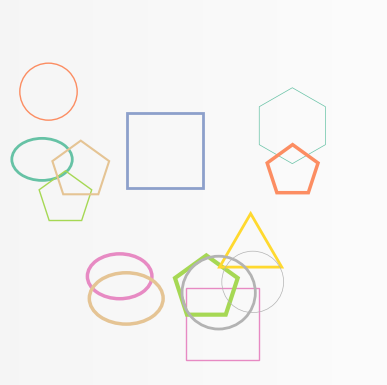[{"shape": "hexagon", "thickness": 0.5, "radius": 0.49, "center": [0.754, 0.674]}, {"shape": "oval", "thickness": 2, "radius": 0.39, "center": [0.108, 0.586]}, {"shape": "circle", "thickness": 1, "radius": 0.37, "center": [0.125, 0.762]}, {"shape": "pentagon", "thickness": 2.5, "radius": 0.35, "center": [0.755, 0.555]}, {"shape": "square", "thickness": 2, "radius": 0.49, "center": [0.426, 0.609]}, {"shape": "oval", "thickness": 2.5, "radius": 0.42, "center": [0.309, 0.282]}, {"shape": "square", "thickness": 1, "radius": 0.47, "center": [0.574, 0.158]}, {"shape": "pentagon", "thickness": 1, "radius": 0.36, "center": [0.169, 0.485]}, {"shape": "pentagon", "thickness": 3, "radius": 0.43, "center": [0.533, 0.252]}, {"shape": "triangle", "thickness": 2, "radius": 0.46, "center": [0.647, 0.353]}, {"shape": "oval", "thickness": 2.5, "radius": 0.48, "center": [0.326, 0.225]}, {"shape": "pentagon", "thickness": 1.5, "radius": 0.39, "center": [0.208, 0.558]}, {"shape": "circle", "thickness": 0.5, "radius": 0.4, "center": [0.652, 0.268]}, {"shape": "circle", "thickness": 2, "radius": 0.47, "center": [0.564, 0.24]}]